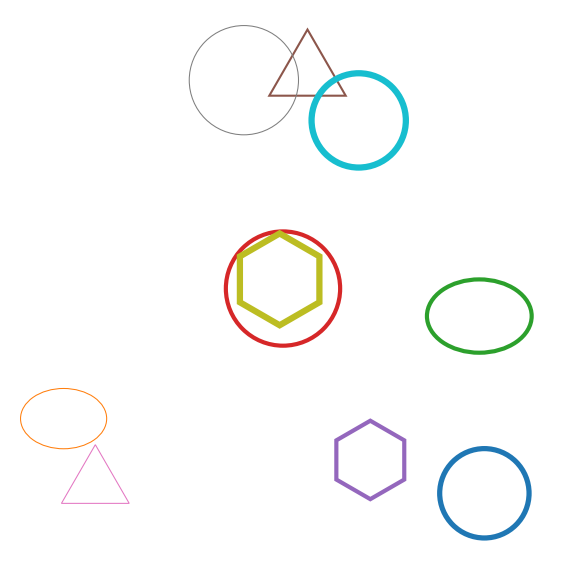[{"shape": "circle", "thickness": 2.5, "radius": 0.39, "center": [0.839, 0.145]}, {"shape": "oval", "thickness": 0.5, "radius": 0.37, "center": [0.11, 0.274]}, {"shape": "oval", "thickness": 2, "radius": 0.45, "center": [0.83, 0.452]}, {"shape": "circle", "thickness": 2, "radius": 0.49, "center": [0.49, 0.499]}, {"shape": "hexagon", "thickness": 2, "radius": 0.34, "center": [0.641, 0.203]}, {"shape": "triangle", "thickness": 1, "radius": 0.38, "center": [0.532, 0.872]}, {"shape": "triangle", "thickness": 0.5, "radius": 0.34, "center": [0.165, 0.161]}, {"shape": "circle", "thickness": 0.5, "radius": 0.47, "center": [0.422, 0.86]}, {"shape": "hexagon", "thickness": 3, "radius": 0.4, "center": [0.484, 0.515]}, {"shape": "circle", "thickness": 3, "radius": 0.41, "center": [0.621, 0.791]}]